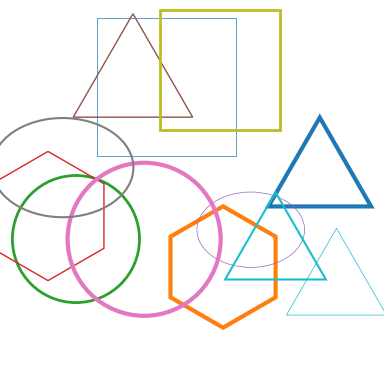[{"shape": "square", "thickness": 0.5, "radius": 0.9, "center": [0.432, 0.775]}, {"shape": "triangle", "thickness": 3, "radius": 0.77, "center": [0.831, 0.541]}, {"shape": "hexagon", "thickness": 3, "radius": 0.79, "center": [0.579, 0.307]}, {"shape": "circle", "thickness": 2, "radius": 0.83, "center": [0.197, 0.379]}, {"shape": "hexagon", "thickness": 1, "radius": 0.84, "center": [0.125, 0.439]}, {"shape": "oval", "thickness": 0.5, "radius": 0.7, "center": [0.651, 0.403]}, {"shape": "triangle", "thickness": 1, "radius": 0.9, "center": [0.345, 0.785]}, {"shape": "circle", "thickness": 3, "radius": 0.99, "center": [0.374, 0.379]}, {"shape": "oval", "thickness": 1.5, "radius": 0.92, "center": [0.162, 0.565]}, {"shape": "square", "thickness": 2, "radius": 0.78, "center": [0.57, 0.817]}, {"shape": "triangle", "thickness": 1.5, "radius": 0.76, "center": [0.716, 0.35]}, {"shape": "triangle", "thickness": 0.5, "radius": 0.75, "center": [0.874, 0.257]}]